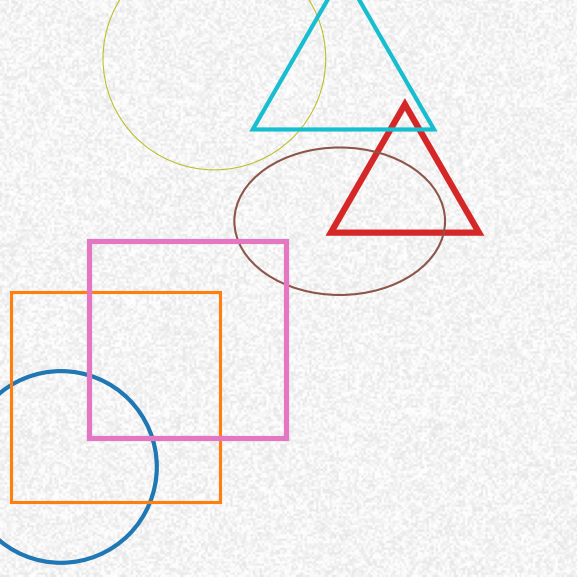[{"shape": "circle", "thickness": 2, "radius": 0.83, "center": [0.106, 0.191]}, {"shape": "square", "thickness": 1.5, "radius": 0.91, "center": [0.2, 0.312]}, {"shape": "triangle", "thickness": 3, "radius": 0.74, "center": [0.701, 0.67]}, {"shape": "oval", "thickness": 1, "radius": 0.91, "center": [0.588, 0.616]}, {"shape": "square", "thickness": 2.5, "radius": 0.85, "center": [0.326, 0.411]}, {"shape": "circle", "thickness": 0.5, "radius": 0.96, "center": [0.371, 0.898]}, {"shape": "triangle", "thickness": 2, "radius": 0.91, "center": [0.595, 0.866]}]